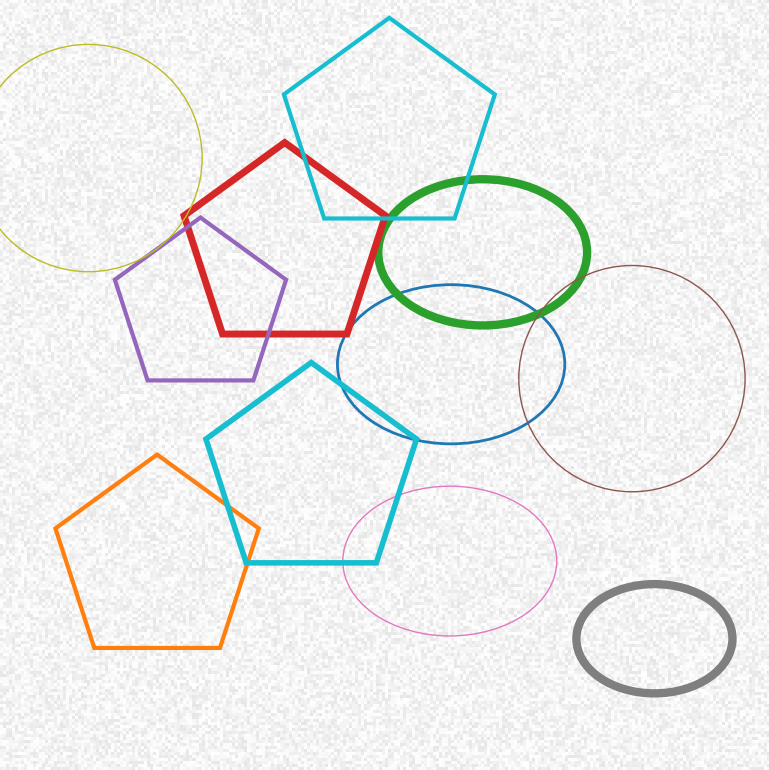[{"shape": "oval", "thickness": 1, "radius": 0.74, "center": [0.586, 0.527]}, {"shape": "pentagon", "thickness": 1.5, "radius": 0.69, "center": [0.204, 0.271]}, {"shape": "oval", "thickness": 3, "radius": 0.68, "center": [0.627, 0.672]}, {"shape": "pentagon", "thickness": 2.5, "radius": 0.69, "center": [0.37, 0.677]}, {"shape": "pentagon", "thickness": 1.5, "radius": 0.58, "center": [0.26, 0.601]}, {"shape": "circle", "thickness": 0.5, "radius": 0.73, "center": [0.821, 0.508]}, {"shape": "oval", "thickness": 0.5, "radius": 0.69, "center": [0.584, 0.271]}, {"shape": "oval", "thickness": 3, "radius": 0.51, "center": [0.85, 0.17]}, {"shape": "circle", "thickness": 0.5, "radius": 0.74, "center": [0.115, 0.795]}, {"shape": "pentagon", "thickness": 2, "radius": 0.72, "center": [0.404, 0.385]}, {"shape": "pentagon", "thickness": 1.5, "radius": 0.72, "center": [0.506, 0.833]}]